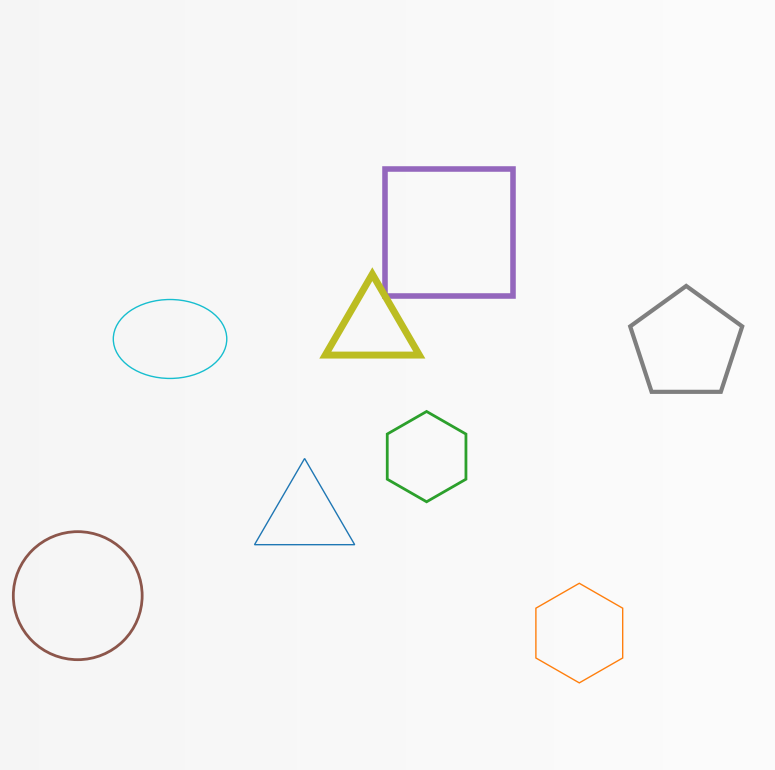[{"shape": "triangle", "thickness": 0.5, "radius": 0.37, "center": [0.393, 0.33]}, {"shape": "hexagon", "thickness": 0.5, "radius": 0.32, "center": [0.747, 0.178]}, {"shape": "hexagon", "thickness": 1, "radius": 0.29, "center": [0.55, 0.407]}, {"shape": "square", "thickness": 2, "radius": 0.41, "center": [0.58, 0.698]}, {"shape": "circle", "thickness": 1, "radius": 0.42, "center": [0.1, 0.226]}, {"shape": "pentagon", "thickness": 1.5, "radius": 0.38, "center": [0.885, 0.553]}, {"shape": "triangle", "thickness": 2.5, "radius": 0.35, "center": [0.48, 0.574]}, {"shape": "oval", "thickness": 0.5, "radius": 0.37, "center": [0.219, 0.56]}]